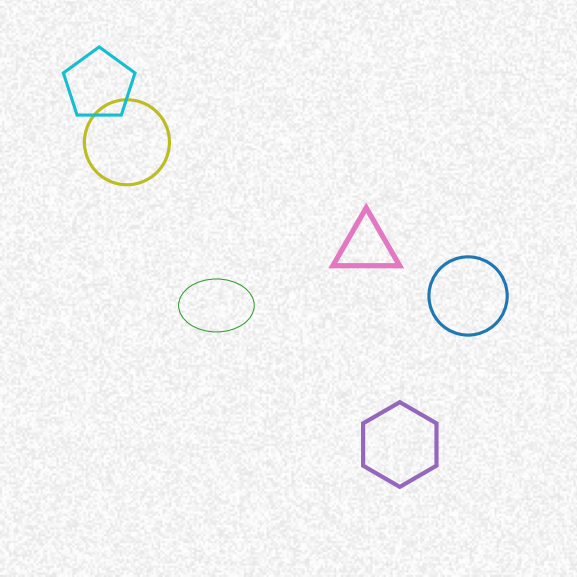[{"shape": "circle", "thickness": 1.5, "radius": 0.34, "center": [0.811, 0.487]}, {"shape": "oval", "thickness": 0.5, "radius": 0.33, "center": [0.375, 0.47]}, {"shape": "hexagon", "thickness": 2, "radius": 0.37, "center": [0.692, 0.229]}, {"shape": "triangle", "thickness": 2.5, "radius": 0.33, "center": [0.634, 0.572]}, {"shape": "circle", "thickness": 1.5, "radius": 0.37, "center": [0.22, 0.753]}, {"shape": "pentagon", "thickness": 1.5, "radius": 0.33, "center": [0.172, 0.853]}]